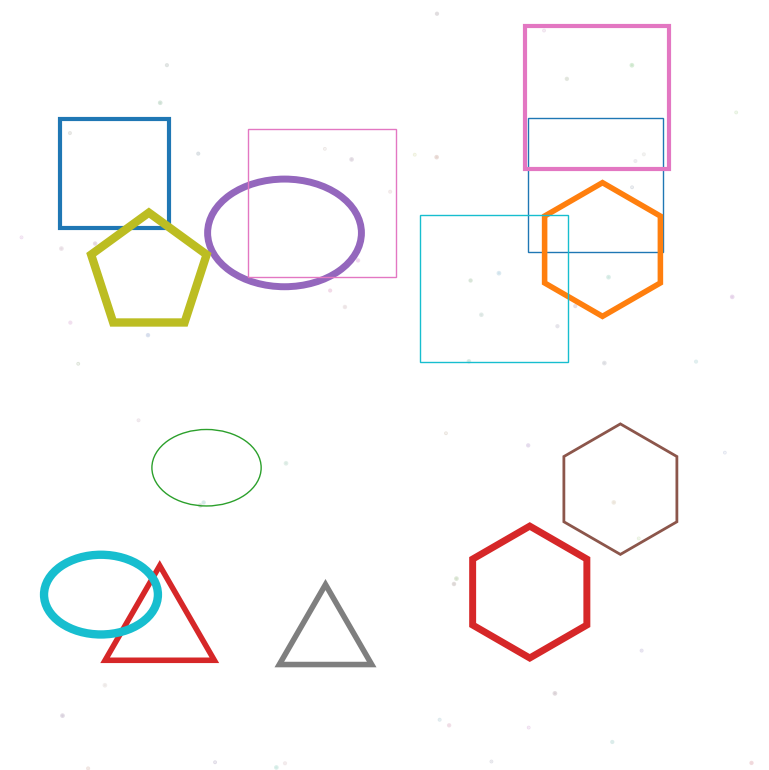[{"shape": "square", "thickness": 1.5, "radius": 0.35, "center": [0.149, 0.775]}, {"shape": "square", "thickness": 0.5, "radius": 0.44, "center": [0.773, 0.76]}, {"shape": "hexagon", "thickness": 2, "radius": 0.43, "center": [0.782, 0.676]}, {"shape": "oval", "thickness": 0.5, "radius": 0.35, "center": [0.268, 0.393]}, {"shape": "hexagon", "thickness": 2.5, "radius": 0.43, "center": [0.688, 0.231]}, {"shape": "triangle", "thickness": 2, "radius": 0.41, "center": [0.207, 0.183]}, {"shape": "oval", "thickness": 2.5, "radius": 0.5, "center": [0.37, 0.698]}, {"shape": "hexagon", "thickness": 1, "radius": 0.42, "center": [0.806, 0.365]}, {"shape": "square", "thickness": 1.5, "radius": 0.47, "center": [0.775, 0.873]}, {"shape": "square", "thickness": 0.5, "radius": 0.48, "center": [0.419, 0.737]}, {"shape": "triangle", "thickness": 2, "radius": 0.35, "center": [0.423, 0.172]}, {"shape": "pentagon", "thickness": 3, "radius": 0.39, "center": [0.193, 0.645]}, {"shape": "oval", "thickness": 3, "radius": 0.37, "center": [0.131, 0.228]}, {"shape": "square", "thickness": 0.5, "radius": 0.48, "center": [0.641, 0.626]}]